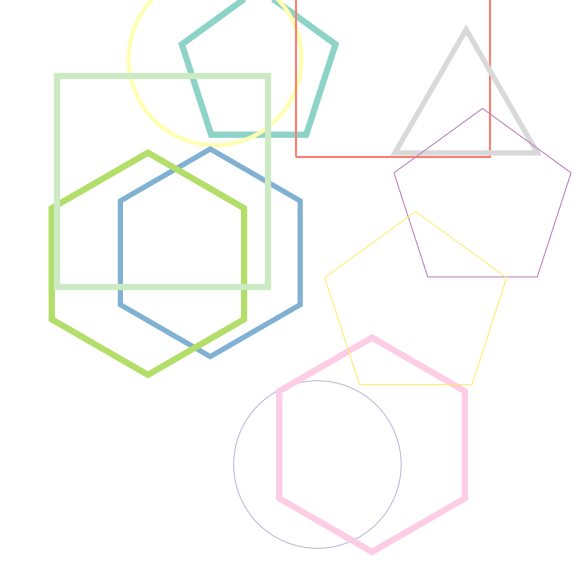[{"shape": "pentagon", "thickness": 3, "radius": 0.7, "center": [0.448, 0.879]}, {"shape": "circle", "thickness": 2, "radius": 0.75, "center": [0.372, 0.897]}, {"shape": "circle", "thickness": 0.5, "radius": 0.73, "center": [0.55, 0.195]}, {"shape": "square", "thickness": 1, "radius": 0.84, "center": [0.68, 0.896]}, {"shape": "hexagon", "thickness": 2.5, "radius": 0.9, "center": [0.364, 0.561]}, {"shape": "hexagon", "thickness": 3, "radius": 0.96, "center": [0.256, 0.542]}, {"shape": "hexagon", "thickness": 3, "radius": 0.93, "center": [0.644, 0.229]}, {"shape": "triangle", "thickness": 2.5, "radius": 0.71, "center": [0.807, 0.806]}, {"shape": "pentagon", "thickness": 0.5, "radius": 0.81, "center": [0.836, 0.65]}, {"shape": "square", "thickness": 3, "radius": 0.92, "center": [0.281, 0.685]}, {"shape": "pentagon", "thickness": 0.5, "radius": 0.83, "center": [0.72, 0.467]}]